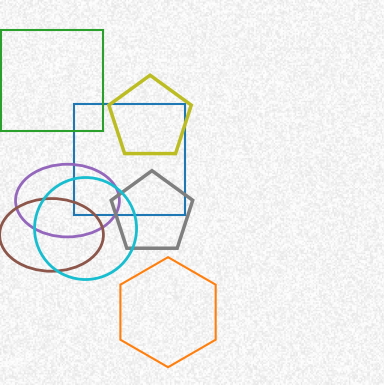[{"shape": "square", "thickness": 1.5, "radius": 0.72, "center": [0.336, 0.585]}, {"shape": "hexagon", "thickness": 1.5, "radius": 0.71, "center": [0.436, 0.189]}, {"shape": "square", "thickness": 1.5, "radius": 0.66, "center": [0.135, 0.791]}, {"shape": "oval", "thickness": 2, "radius": 0.67, "center": [0.175, 0.479]}, {"shape": "oval", "thickness": 2, "radius": 0.67, "center": [0.134, 0.39]}, {"shape": "pentagon", "thickness": 2.5, "radius": 0.56, "center": [0.395, 0.445]}, {"shape": "pentagon", "thickness": 2.5, "radius": 0.56, "center": [0.39, 0.692]}, {"shape": "circle", "thickness": 2, "radius": 0.66, "center": [0.222, 0.406]}]